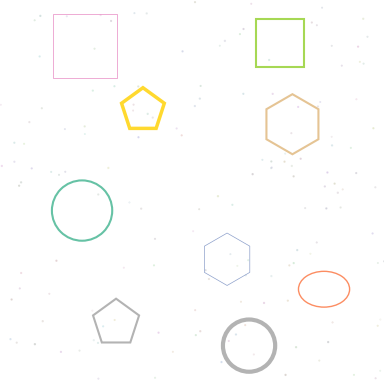[{"shape": "circle", "thickness": 1.5, "radius": 0.39, "center": [0.213, 0.453]}, {"shape": "oval", "thickness": 1, "radius": 0.33, "center": [0.842, 0.249]}, {"shape": "hexagon", "thickness": 0.5, "radius": 0.34, "center": [0.59, 0.327]}, {"shape": "square", "thickness": 0.5, "radius": 0.42, "center": [0.22, 0.881]}, {"shape": "square", "thickness": 1.5, "radius": 0.31, "center": [0.727, 0.888]}, {"shape": "pentagon", "thickness": 2.5, "radius": 0.29, "center": [0.371, 0.714]}, {"shape": "hexagon", "thickness": 1.5, "radius": 0.39, "center": [0.76, 0.677]}, {"shape": "circle", "thickness": 3, "radius": 0.34, "center": [0.647, 0.102]}, {"shape": "pentagon", "thickness": 1.5, "radius": 0.31, "center": [0.301, 0.161]}]